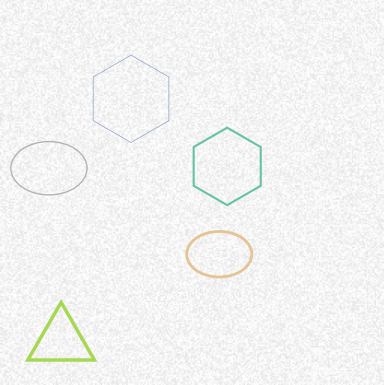[{"shape": "hexagon", "thickness": 1.5, "radius": 0.5, "center": [0.59, 0.568]}, {"shape": "hexagon", "thickness": 0.5, "radius": 0.57, "center": [0.34, 0.743]}, {"shape": "triangle", "thickness": 2.5, "radius": 0.5, "center": [0.159, 0.115]}, {"shape": "oval", "thickness": 2, "radius": 0.42, "center": [0.569, 0.34]}, {"shape": "oval", "thickness": 1, "radius": 0.49, "center": [0.127, 0.563]}]